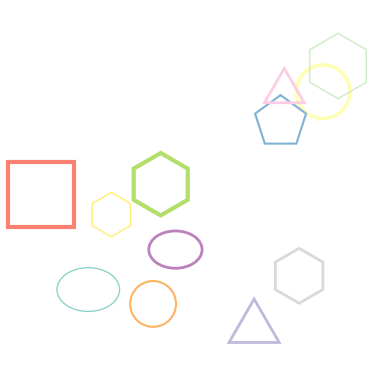[{"shape": "oval", "thickness": 1, "radius": 0.41, "center": [0.229, 0.248]}, {"shape": "circle", "thickness": 2.5, "radius": 0.35, "center": [0.839, 0.762]}, {"shape": "triangle", "thickness": 2, "radius": 0.38, "center": [0.66, 0.148]}, {"shape": "square", "thickness": 3, "radius": 0.42, "center": [0.107, 0.496]}, {"shape": "pentagon", "thickness": 1.5, "radius": 0.35, "center": [0.729, 0.683]}, {"shape": "circle", "thickness": 1.5, "radius": 0.3, "center": [0.398, 0.211]}, {"shape": "hexagon", "thickness": 3, "radius": 0.41, "center": [0.417, 0.522]}, {"shape": "triangle", "thickness": 2, "radius": 0.3, "center": [0.739, 0.763]}, {"shape": "hexagon", "thickness": 2, "radius": 0.36, "center": [0.777, 0.284]}, {"shape": "oval", "thickness": 2, "radius": 0.35, "center": [0.456, 0.352]}, {"shape": "hexagon", "thickness": 1, "radius": 0.42, "center": [0.878, 0.829]}, {"shape": "hexagon", "thickness": 1, "radius": 0.29, "center": [0.289, 0.443]}]